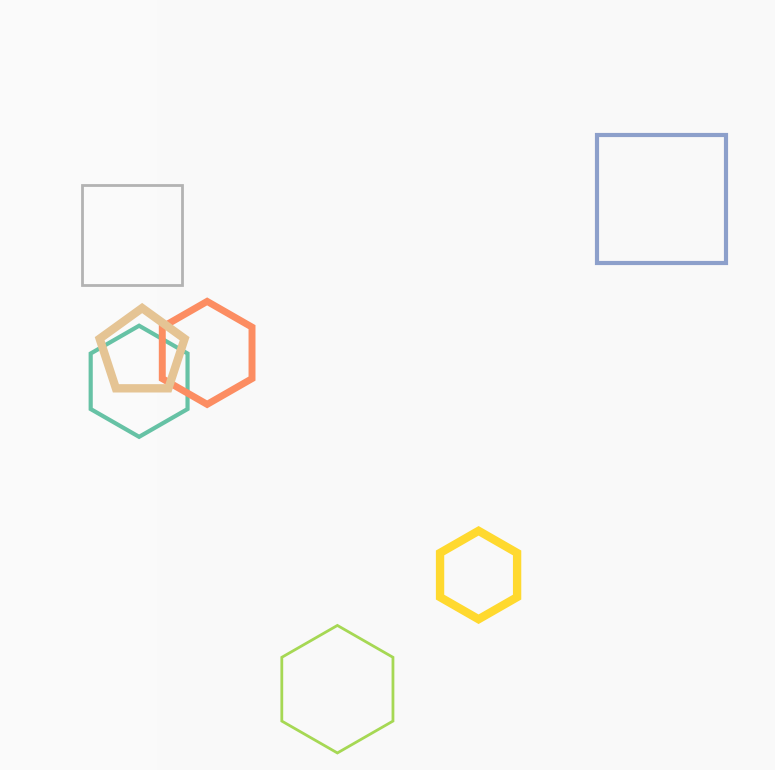[{"shape": "hexagon", "thickness": 1.5, "radius": 0.36, "center": [0.18, 0.505]}, {"shape": "hexagon", "thickness": 2.5, "radius": 0.33, "center": [0.267, 0.542]}, {"shape": "square", "thickness": 1.5, "radius": 0.42, "center": [0.853, 0.741]}, {"shape": "hexagon", "thickness": 1, "radius": 0.41, "center": [0.435, 0.105]}, {"shape": "hexagon", "thickness": 3, "radius": 0.29, "center": [0.618, 0.253]}, {"shape": "pentagon", "thickness": 3, "radius": 0.29, "center": [0.183, 0.542]}, {"shape": "square", "thickness": 1, "radius": 0.32, "center": [0.171, 0.695]}]